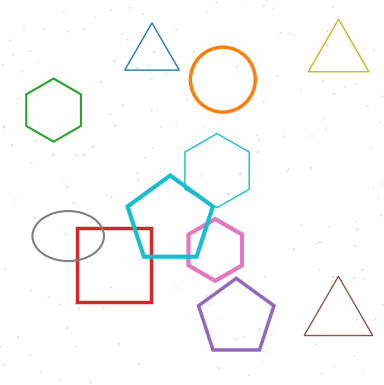[{"shape": "triangle", "thickness": 1, "radius": 0.41, "center": [0.395, 0.859]}, {"shape": "circle", "thickness": 2.5, "radius": 0.42, "center": [0.579, 0.793]}, {"shape": "hexagon", "thickness": 1.5, "radius": 0.41, "center": [0.139, 0.714]}, {"shape": "square", "thickness": 2.5, "radius": 0.48, "center": [0.296, 0.312]}, {"shape": "pentagon", "thickness": 2.5, "radius": 0.51, "center": [0.614, 0.174]}, {"shape": "triangle", "thickness": 1, "radius": 0.51, "center": [0.879, 0.18]}, {"shape": "hexagon", "thickness": 3, "radius": 0.4, "center": [0.559, 0.351]}, {"shape": "oval", "thickness": 1.5, "radius": 0.46, "center": [0.177, 0.387]}, {"shape": "triangle", "thickness": 1, "radius": 0.45, "center": [0.879, 0.859]}, {"shape": "hexagon", "thickness": 1, "radius": 0.48, "center": [0.564, 0.557]}, {"shape": "pentagon", "thickness": 3, "radius": 0.58, "center": [0.442, 0.428]}]